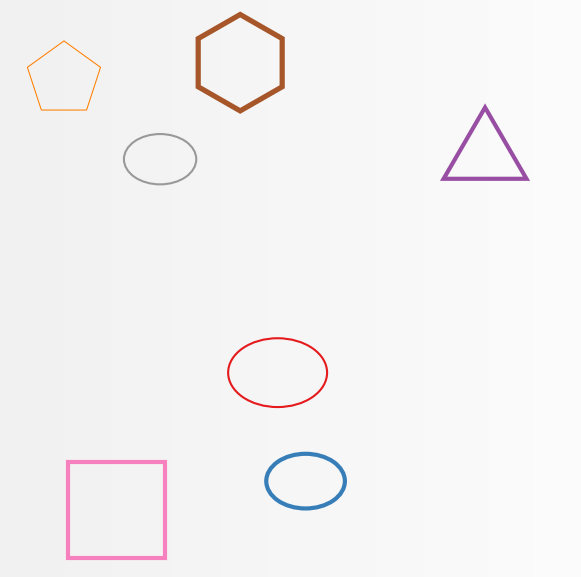[{"shape": "oval", "thickness": 1, "radius": 0.43, "center": [0.478, 0.354]}, {"shape": "oval", "thickness": 2, "radius": 0.34, "center": [0.526, 0.166]}, {"shape": "triangle", "thickness": 2, "radius": 0.41, "center": [0.834, 0.731]}, {"shape": "pentagon", "thickness": 0.5, "radius": 0.33, "center": [0.11, 0.862]}, {"shape": "hexagon", "thickness": 2.5, "radius": 0.42, "center": [0.413, 0.891]}, {"shape": "square", "thickness": 2, "radius": 0.42, "center": [0.201, 0.116]}, {"shape": "oval", "thickness": 1, "radius": 0.31, "center": [0.275, 0.723]}]